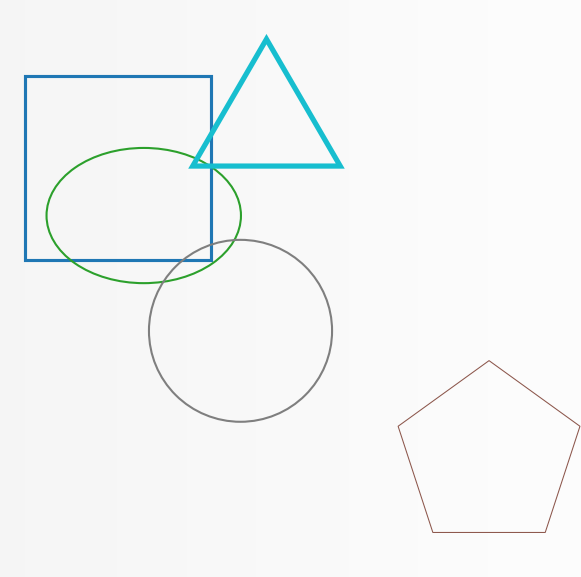[{"shape": "square", "thickness": 1.5, "radius": 0.8, "center": [0.203, 0.708]}, {"shape": "oval", "thickness": 1, "radius": 0.84, "center": [0.247, 0.626]}, {"shape": "pentagon", "thickness": 0.5, "radius": 0.82, "center": [0.841, 0.21]}, {"shape": "circle", "thickness": 1, "radius": 0.79, "center": [0.414, 0.426]}, {"shape": "triangle", "thickness": 2.5, "radius": 0.73, "center": [0.458, 0.785]}]